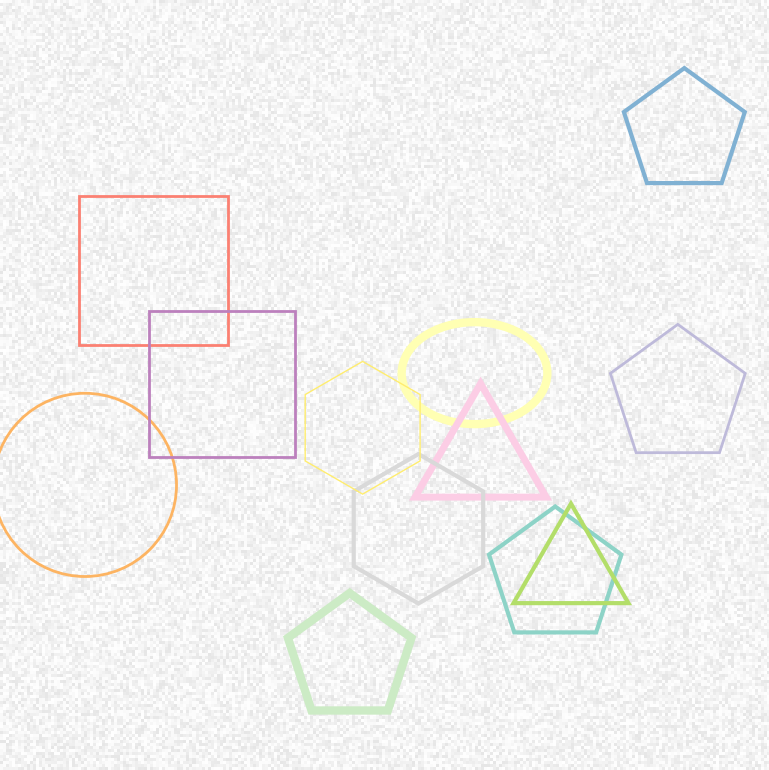[{"shape": "pentagon", "thickness": 1.5, "radius": 0.45, "center": [0.721, 0.252]}, {"shape": "oval", "thickness": 3, "radius": 0.47, "center": [0.616, 0.515]}, {"shape": "pentagon", "thickness": 1, "radius": 0.46, "center": [0.88, 0.487]}, {"shape": "square", "thickness": 1, "radius": 0.48, "center": [0.199, 0.649]}, {"shape": "pentagon", "thickness": 1.5, "radius": 0.41, "center": [0.889, 0.829]}, {"shape": "circle", "thickness": 1, "radius": 0.59, "center": [0.11, 0.37]}, {"shape": "triangle", "thickness": 1.5, "radius": 0.43, "center": [0.742, 0.26]}, {"shape": "triangle", "thickness": 2.5, "radius": 0.49, "center": [0.624, 0.404]}, {"shape": "hexagon", "thickness": 1.5, "radius": 0.49, "center": [0.543, 0.313]}, {"shape": "square", "thickness": 1, "radius": 0.47, "center": [0.288, 0.502]}, {"shape": "pentagon", "thickness": 3, "radius": 0.42, "center": [0.454, 0.146]}, {"shape": "hexagon", "thickness": 0.5, "radius": 0.43, "center": [0.471, 0.444]}]